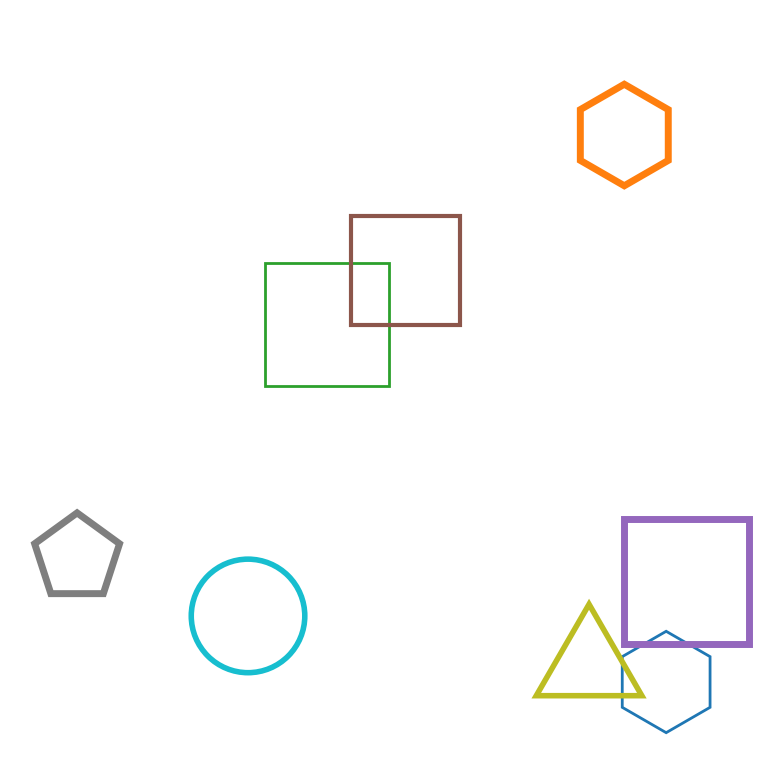[{"shape": "hexagon", "thickness": 1, "radius": 0.33, "center": [0.865, 0.114]}, {"shape": "hexagon", "thickness": 2.5, "radius": 0.33, "center": [0.811, 0.825]}, {"shape": "square", "thickness": 1, "radius": 0.4, "center": [0.425, 0.578]}, {"shape": "square", "thickness": 2.5, "radius": 0.41, "center": [0.892, 0.245]}, {"shape": "square", "thickness": 1.5, "radius": 0.35, "center": [0.527, 0.648]}, {"shape": "pentagon", "thickness": 2.5, "radius": 0.29, "center": [0.1, 0.276]}, {"shape": "triangle", "thickness": 2, "radius": 0.4, "center": [0.765, 0.136]}, {"shape": "circle", "thickness": 2, "radius": 0.37, "center": [0.322, 0.2]}]